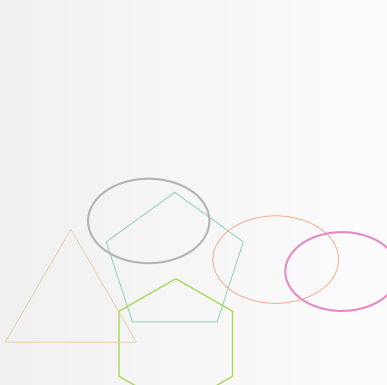[{"shape": "pentagon", "thickness": 0.5, "radius": 0.93, "center": [0.451, 0.314]}, {"shape": "oval", "thickness": 0.5, "radius": 0.81, "center": [0.712, 0.326]}, {"shape": "oval", "thickness": 1.5, "radius": 0.73, "center": [0.882, 0.295]}, {"shape": "hexagon", "thickness": 1, "radius": 0.85, "center": [0.454, 0.107]}, {"shape": "triangle", "thickness": 0.5, "radius": 0.98, "center": [0.183, 0.209]}, {"shape": "oval", "thickness": 1.5, "radius": 0.78, "center": [0.384, 0.426]}]